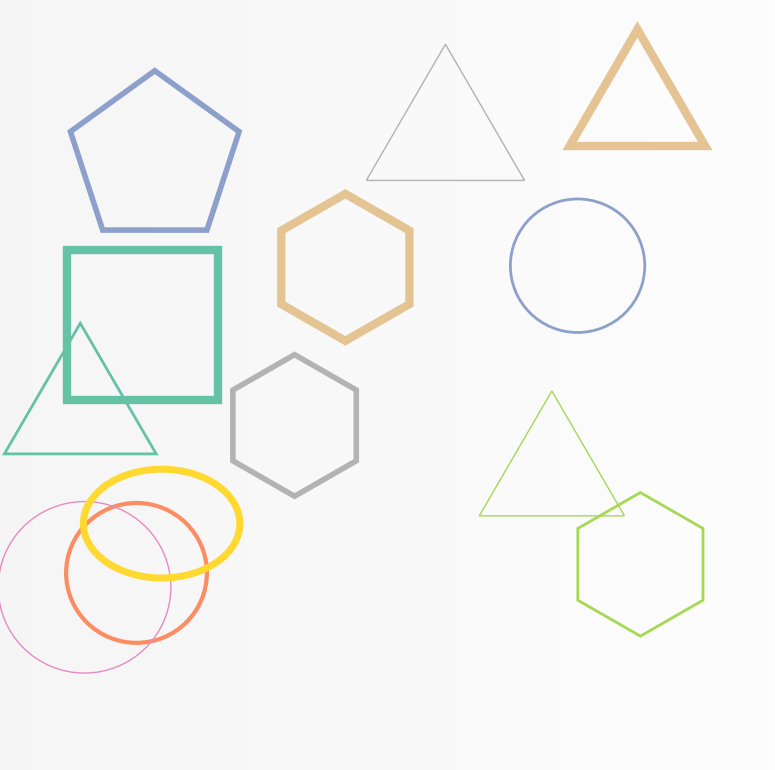[{"shape": "triangle", "thickness": 1, "radius": 0.57, "center": [0.104, 0.467]}, {"shape": "square", "thickness": 3, "radius": 0.49, "center": [0.184, 0.578]}, {"shape": "circle", "thickness": 1.5, "radius": 0.45, "center": [0.176, 0.256]}, {"shape": "pentagon", "thickness": 2, "radius": 0.57, "center": [0.2, 0.794]}, {"shape": "circle", "thickness": 1, "radius": 0.43, "center": [0.745, 0.655]}, {"shape": "circle", "thickness": 0.5, "radius": 0.56, "center": [0.109, 0.237]}, {"shape": "triangle", "thickness": 0.5, "radius": 0.54, "center": [0.712, 0.384]}, {"shape": "hexagon", "thickness": 1, "radius": 0.47, "center": [0.826, 0.267]}, {"shape": "oval", "thickness": 2.5, "radius": 0.5, "center": [0.209, 0.32]}, {"shape": "triangle", "thickness": 3, "radius": 0.5, "center": [0.822, 0.861]}, {"shape": "hexagon", "thickness": 3, "radius": 0.48, "center": [0.446, 0.653]}, {"shape": "triangle", "thickness": 0.5, "radius": 0.59, "center": [0.575, 0.825]}, {"shape": "hexagon", "thickness": 2, "radius": 0.46, "center": [0.38, 0.447]}]